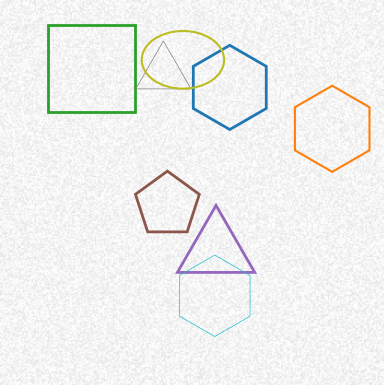[{"shape": "hexagon", "thickness": 2, "radius": 0.55, "center": [0.597, 0.773]}, {"shape": "hexagon", "thickness": 1.5, "radius": 0.56, "center": [0.863, 0.666]}, {"shape": "square", "thickness": 2, "radius": 0.56, "center": [0.238, 0.822]}, {"shape": "triangle", "thickness": 2, "radius": 0.58, "center": [0.561, 0.35]}, {"shape": "pentagon", "thickness": 2, "radius": 0.44, "center": [0.435, 0.468]}, {"shape": "triangle", "thickness": 0.5, "radius": 0.41, "center": [0.424, 0.811]}, {"shape": "oval", "thickness": 1.5, "radius": 0.54, "center": [0.475, 0.845]}, {"shape": "hexagon", "thickness": 0.5, "radius": 0.53, "center": [0.558, 0.232]}]